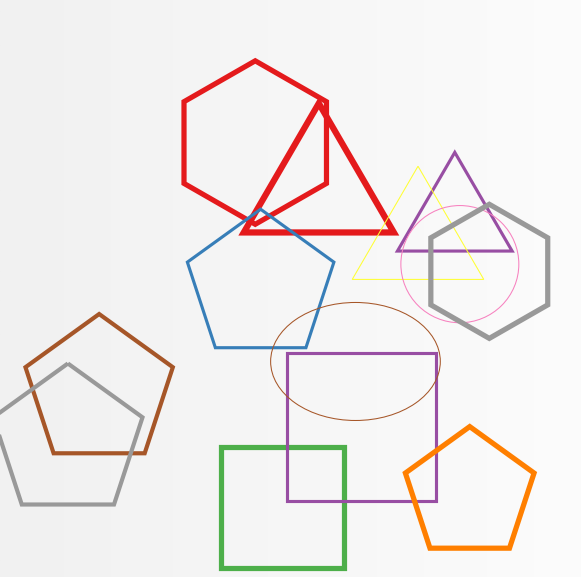[{"shape": "triangle", "thickness": 3, "radius": 0.75, "center": [0.549, 0.671]}, {"shape": "hexagon", "thickness": 2.5, "radius": 0.71, "center": [0.439, 0.752]}, {"shape": "pentagon", "thickness": 1.5, "radius": 0.66, "center": [0.448, 0.504]}, {"shape": "square", "thickness": 2.5, "radius": 0.53, "center": [0.486, 0.12]}, {"shape": "triangle", "thickness": 1.5, "radius": 0.57, "center": [0.782, 0.621]}, {"shape": "square", "thickness": 1.5, "radius": 0.64, "center": [0.621, 0.259]}, {"shape": "pentagon", "thickness": 2.5, "radius": 0.58, "center": [0.808, 0.144]}, {"shape": "triangle", "thickness": 0.5, "radius": 0.65, "center": [0.719, 0.581]}, {"shape": "oval", "thickness": 0.5, "radius": 0.73, "center": [0.612, 0.373]}, {"shape": "pentagon", "thickness": 2, "radius": 0.67, "center": [0.171, 0.322]}, {"shape": "circle", "thickness": 0.5, "radius": 0.51, "center": [0.791, 0.542]}, {"shape": "hexagon", "thickness": 2.5, "radius": 0.58, "center": [0.842, 0.529]}, {"shape": "pentagon", "thickness": 2, "radius": 0.67, "center": [0.117, 0.235]}]